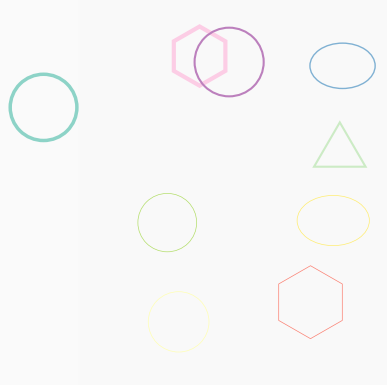[{"shape": "circle", "thickness": 2.5, "radius": 0.43, "center": [0.112, 0.721]}, {"shape": "circle", "thickness": 0.5, "radius": 0.39, "center": [0.461, 0.164]}, {"shape": "hexagon", "thickness": 0.5, "radius": 0.47, "center": [0.801, 0.215]}, {"shape": "oval", "thickness": 1, "radius": 0.42, "center": [0.884, 0.829]}, {"shape": "circle", "thickness": 0.5, "radius": 0.38, "center": [0.432, 0.422]}, {"shape": "hexagon", "thickness": 3, "radius": 0.38, "center": [0.515, 0.854]}, {"shape": "circle", "thickness": 1.5, "radius": 0.45, "center": [0.591, 0.839]}, {"shape": "triangle", "thickness": 1.5, "radius": 0.38, "center": [0.877, 0.605]}, {"shape": "oval", "thickness": 0.5, "radius": 0.47, "center": [0.86, 0.427]}]